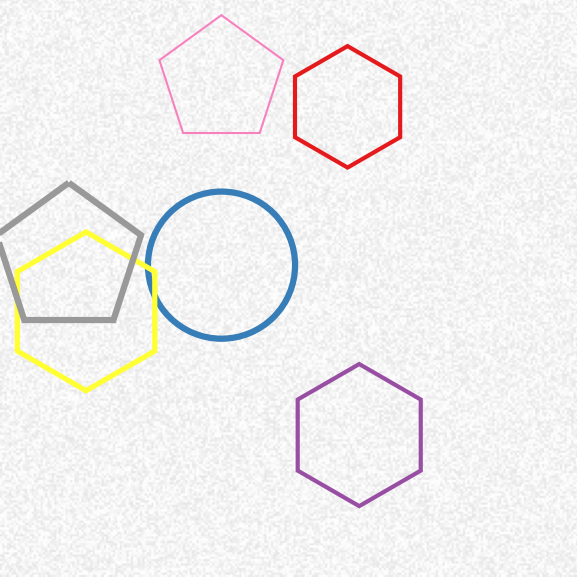[{"shape": "hexagon", "thickness": 2, "radius": 0.53, "center": [0.602, 0.814]}, {"shape": "circle", "thickness": 3, "radius": 0.64, "center": [0.384, 0.54]}, {"shape": "hexagon", "thickness": 2, "radius": 0.62, "center": [0.622, 0.246]}, {"shape": "hexagon", "thickness": 2.5, "radius": 0.69, "center": [0.149, 0.46]}, {"shape": "pentagon", "thickness": 1, "radius": 0.56, "center": [0.383, 0.86]}, {"shape": "pentagon", "thickness": 3, "radius": 0.66, "center": [0.119, 0.551]}]